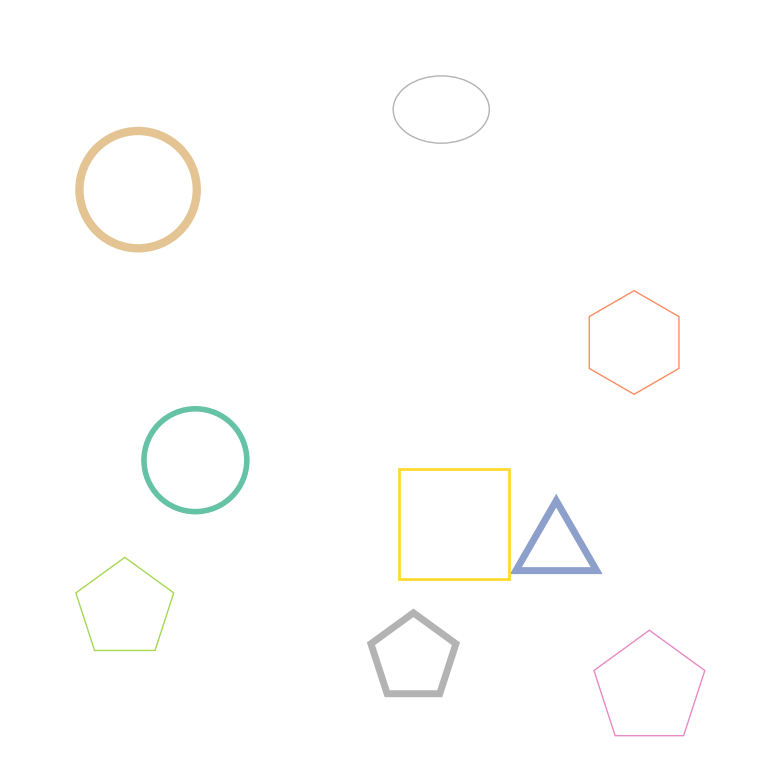[{"shape": "circle", "thickness": 2, "radius": 0.33, "center": [0.254, 0.402]}, {"shape": "hexagon", "thickness": 0.5, "radius": 0.34, "center": [0.824, 0.555]}, {"shape": "triangle", "thickness": 2.5, "radius": 0.3, "center": [0.722, 0.289]}, {"shape": "pentagon", "thickness": 0.5, "radius": 0.38, "center": [0.843, 0.106]}, {"shape": "pentagon", "thickness": 0.5, "radius": 0.33, "center": [0.162, 0.209]}, {"shape": "square", "thickness": 1, "radius": 0.36, "center": [0.59, 0.319]}, {"shape": "circle", "thickness": 3, "radius": 0.38, "center": [0.179, 0.754]}, {"shape": "pentagon", "thickness": 2.5, "radius": 0.29, "center": [0.537, 0.146]}, {"shape": "oval", "thickness": 0.5, "radius": 0.31, "center": [0.573, 0.858]}]